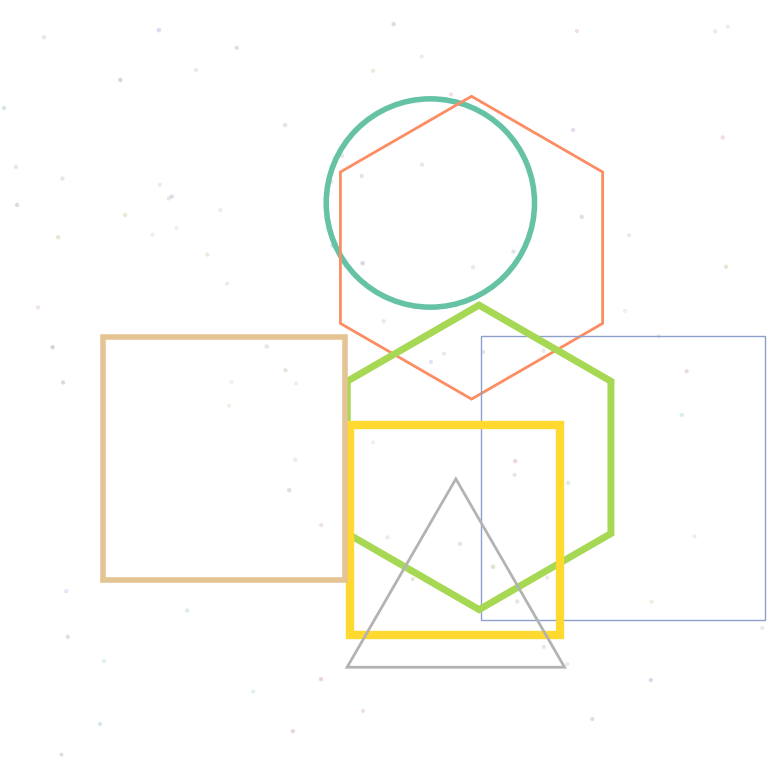[{"shape": "circle", "thickness": 2, "radius": 0.68, "center": [0.559, 0.736]}, {"shape": "hexagon", "thickness": 1, "radius": 0.98, "center": [0.612, 0.678]}, {"shape": "square", "thickness": 0.5, "radius": 0.92, "center": [0.809, 0.38]}, {"shape": "hexagon", "thickness": 2.5, "radius": 0.99, "center": [0.622, 0.406]}, {"shape": "square", "thickness": 3, "radius": 0.68, "center": [0.591, 0.311]}, {"shape": "square", "thickness": 2, "radius": 0.79, "center": [0.291, 0.404]}, {"shape": "triangle", "thickness": 1, "radius": 0.82, "center": [0.592, 0.215]}]